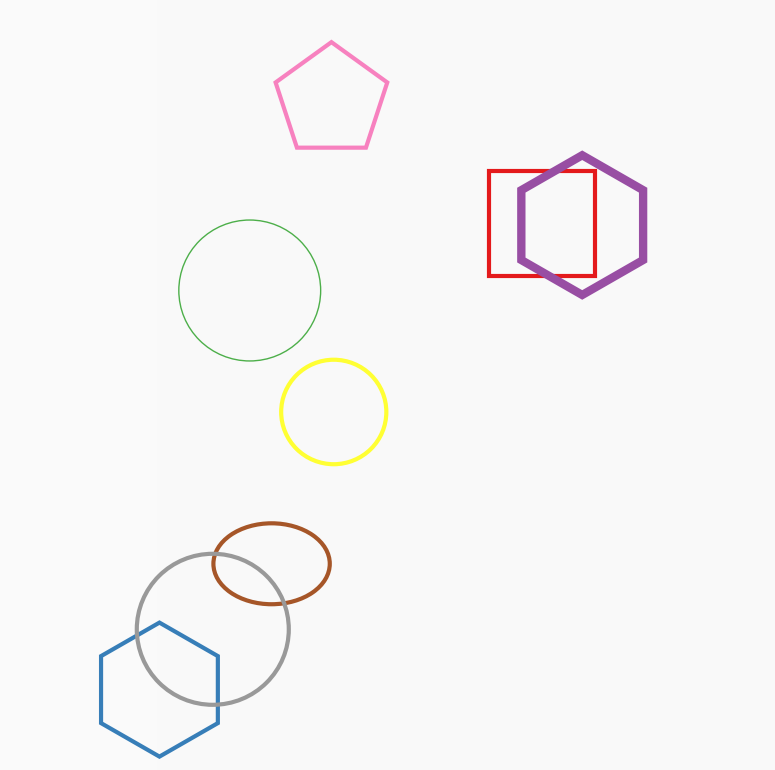[{"shape": "square", "thickness": 1.5, "radius": 0.34, "center": [0.7, 0.709]}, {"shape": "hexagon", "thickness": 1.5, "radius": 0.44, "center": [0.206, 0.104]}, {"shape": "circle", "thickness": 0.5, "radius": 0.46, "center": [0.322, 0.623]}, {"shape": "hexagon", "thickness": 3, "radius": 0.45, "center": [0.751, 0.708]}, {"shape": "circle", "thickness": 1.5, "radius": 0.34, "center": [0.431, 0.465]}, {"shape": "oval", "thickness": 1.5, "radius": 0.38, "center": [0.35, 0.268]}, {"shape": "pentagon", "thickness": 1.5, "radius": 0.38, "center": [0.428, 0.87]}, {"shape": "circle", "thickness": 1.5, "radius": 0.49, "center": [0.275, 0.183]}]